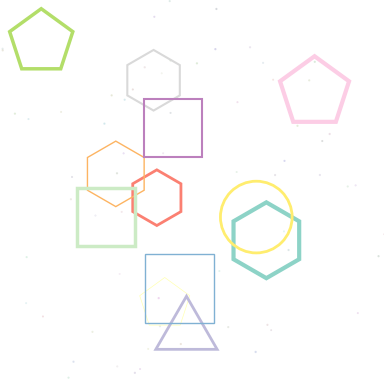[{"shape": "hexagon", "thickness": 3, "radius": 0.49, "center": [0.692, 0.376]}, {"shape": "pentagon", "thickness": 0.5, "radius": 0.34, "center": [0.428, 0.211]}, {"shape": "triangle", "thickness": 2, "radius": 0.46, "center": [0.484, 0.139]}, {"shape": "hexagon", "thickness": 2, "radius": 0.36, "center": [0.407, 0.487]}, {"shape": "square", "thickness": 1, "radius": 0.45, "center": [0.467, 0.25]}, {"shape": "hexagon", "thickness": 1, "radius": 0.43, "center": [0.301, 0.548]}, {"shape": "pentagon", "thickness": 2.5, "radius": 0.43, "center": [0.107, 0.891]}, {"shape": "pentagon", "thickness": 3, "radius": 0.47, "center": [0.817, 0.76]}, {"shape": "hexagon", "thickness": 1.5, "radius": 0.39, "center": [0.399, 0.792]}, {"shape": "square", "thickness": 1.5, "radius": 0.38, "center": [0.45, 0.668]}, {"shape": "square", "thickness": 2.5, "radius": 0.38, "center": [0.274, 0.437]}, {"shape": "circle", "thickness": 2, "radius": 0.47, "center": [0.666, 0.436]}]